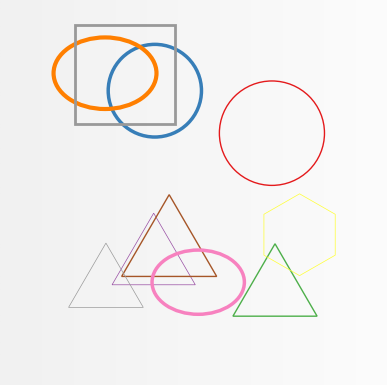[{"shape": "circle", "thickness": 1, "radius": 0.68, "center": [0.702, 0.654]}, {"shape": "circle", "thickness": 2.5, "radius": 0.6, "center": [0.4, 0.764]}, {"shape": "triangle", "thickness": 1, "radius": 0.63, "center": [0.71, 0.241]}, {"shape": "triangle", "thickness": 0.5, "radius": 0.62, "center": [0.397, 0.322]}, {"shape": "oval", "thickness": 3, "radius": 0.66, "center": [0.271, 0.81]}, {"shape": "hexagon", "thickness": 0.5, "radius": 0.53, "center": [0.773, 0.39]}, {"shape": "triangle", "thickness": 1, "radius": 0.71, "center": [0.437, 0.353]}, {"shape": "oval", "thickness": 2.5, "radius": 0.6, "center": [0.512, 0.267]}, {"shape": "triangle", "thickness": 0.5, "radius": 0.56, "center": [0.273, 0.257]}, {"shape": "square", "thickness": 2, "radius": 0.64, "center": [0.323, 0.807]}]